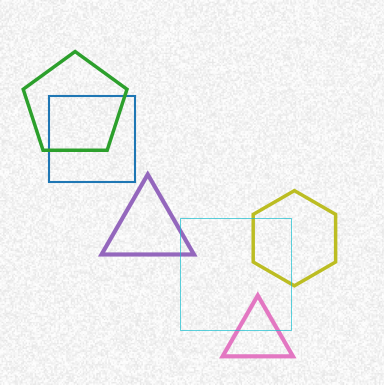[{"shape": "square", "thickness": 1.5, "radius": 0.56, "center": [0.239, 0.639]}, {"shape": "pentagon", "thickness": 2.5, "radius": 0.71, "center": [0.195, 0.724]}, {"shape": "triangle", "thickness": 3, "radius": 0.69, "center": [0.384, 0.408]}, {"shape": "triangle", "thickness": 3, "radius": 0.53, "center": [0.67, 0.127]}, {"shape": "hexagon", "thickness": 2.5, "radius": 0.62, "center": [0.765, 0.381]}, {"shape": "square", "thickness": 0.5, "radius": 0.73, "center": [0.612, 0.289]}]